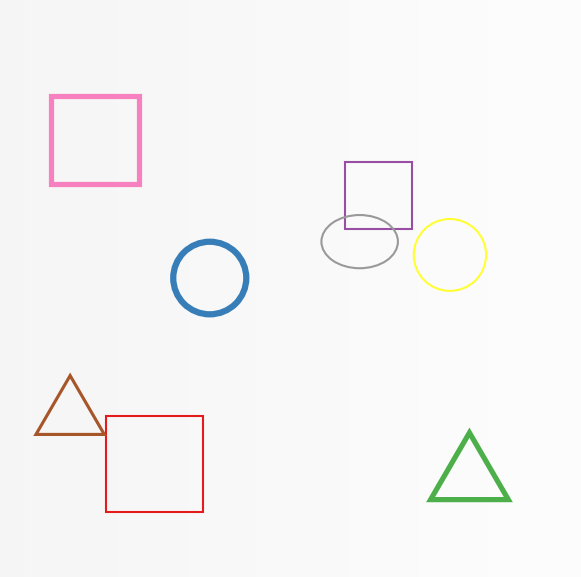[{"shape": "square", "thickness": 1, "radius": 0.42, "center": [0.266, 0.196]}, {"shape": "circle", "thickness": 3, "radius": 0.31, "center": [0.361, 0.518]}, {"shape": "triangle", "thickness": 2.5, "radius": 0.39, "center": [0.808, 0.173]}, {"shape": "square", "thickness": 1, "radius": 0.29, "center": [0.651, 0.661]}, {"shape": "circle", "thickness": 1, "radius": 0.31, "center": [0.774, 0.558]}, {"shape": "triangle", "thickness": 1.5, "radius": 0.34, "center": [0.121, 0.281]}, {"shape": "square", "thickness": 2.5, "radius": 0.38, "center": [0.163, 0.757]}, {"shape": "oval", "thickness": 1, "radius": 0.33, "center": [0.619, 0.581]}]